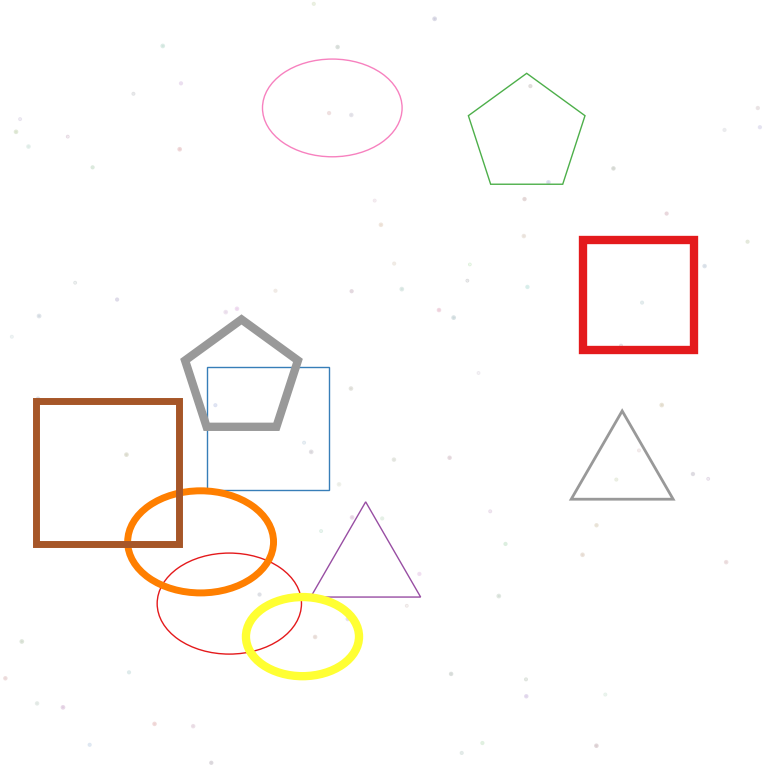[{"shape": "square", "thickness": 3, "radius": 0.36, "center": [0.829, 0.617]}, {"shape": "oval", "thickness": 0.5, "radius": 0.47, "center": [0.298, 0.216]}, {"shape": "square", "thickness": 0.5, "radius": 0.4, "center": [0.348, 0.444]}, {"shape": "pentagon", "thickness": 0.5, "radius": 0.4, "center": [0.684, 0.825]}, {"shape": "triangle", "thickness": 0.5, "radius": 0.41, "center": [0.475, 0.266]}, {"shape": "oval", "thickness": 2.5, "radius": 0.47, "center": [0.261, 0.296]}, {"shape": "oval", "thickness": 3, "radius": 0.37, "center": [0.393, 0.173]}, {"shape": "square", "thickness": 2.5, "radius": 0.46, "center": [0.139, 0.387]}, {"shape": "oval", "thickness": 0.5, "radius": 0.45, "center": [0.432, 0.86]}, {"shape": "pentagon", "thickness": 3, "radius": 0.39, "center": [0.314, 0.508]}, {"shape": "triangle", "thickness": 1, "radius": 0.38, "center": [0.808, 0.39]}]